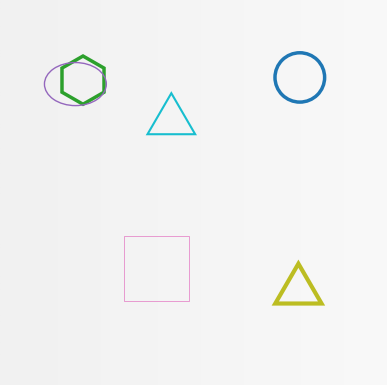[{"shape": "circle", "thickness": 2.5, "radius": 0.32, "center": [0.774, 0.799]}, {"shape": "hexagon", "thickness": 2.5, "radius": 0.31, "center": [0.214, 0.792]}, {"shape": "oval", "thickness": 1, "radius": 0.4, "center": [0.195, 0.782]}, {"shape": "square", "thickness": 0.5, "radius": 0.42, "center": [0.403, 0.304]}, {"shape": "triangle", "thickness": 3, "radius": 0.34, "center": [0.77, 0.246]}, {"shape": "triangle", "thickness": 1.5, "radius": 0.36, "center": [0.442, 0.687]}]